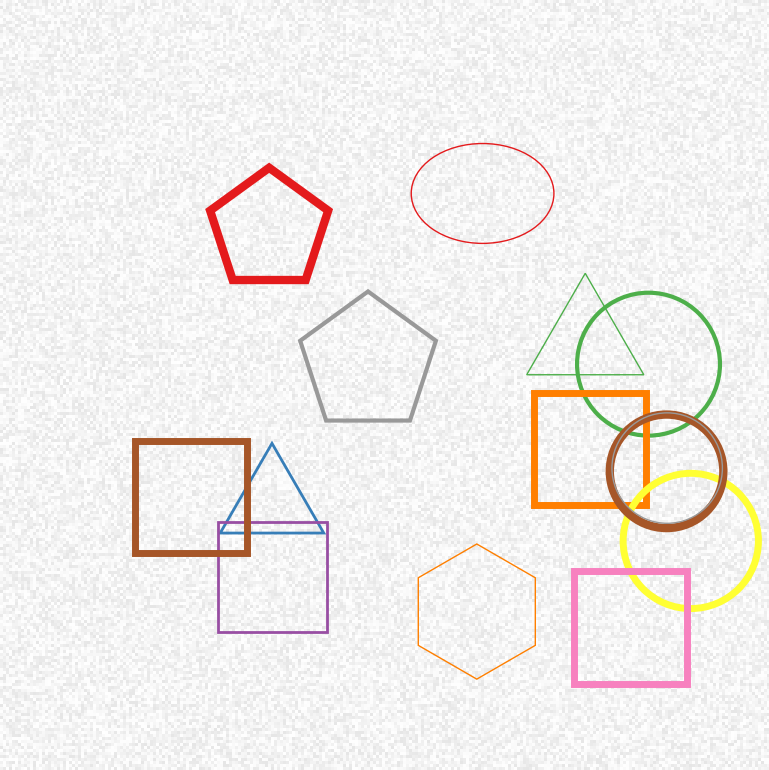[{"shape": "oval", "thickness": 0.5, "radius": 0.46, "center": [0.627, 0.749]}, {"shape": "pentagon", "thickness": 3, "radius": 0.4, "center": [0.35, 0.702]}, {"shape": "triangle", "thickness": 1, "radius": 0.39, "center": [0.353, 0.347]}, {"shape": "triangle", "thickness": 0.5, "radius": 0.44, "center": [0.76, 0.557]}, {"shape": "circle", "thickness": 1.5, "radius": 0.46, "center": [0.842, 0.527]}, {"shape": "square", "thickness": 1, "radius": 0.36, "center": [0.354, 0.251]}, {"shape": "hexagon", "thickness": 0.5, "radius": 0.44, "center": [0.619, 0.206]}, {"shape": "square", "thickness": 2.5, "radius": 0.36, "center": [0.766, 0.417]}, {"shape": "circle", "thickness": 2.5, "radius": 0.44, "center": [0.897, 0.297]}, {"shape": "circle", "thickness": 3, "radius": 0.37, "center": [0.866, 0.388]}, {"shape": "square", "thickness": 2.5, "radius": 0.36, "center": [0.248, 0.355]}, {"shape": "square", "thickness": 2.5, "radius": 0.37, "center": [0.818, 0.185]}, {"shape": "circle", "thickness": 0.5, "radius": 0.36, "center": [0.866, 0.392]}, {"shape": "pentagon", "thickness": 1.5, "radius": 0.46, "center": [0.478, 0.529]}]